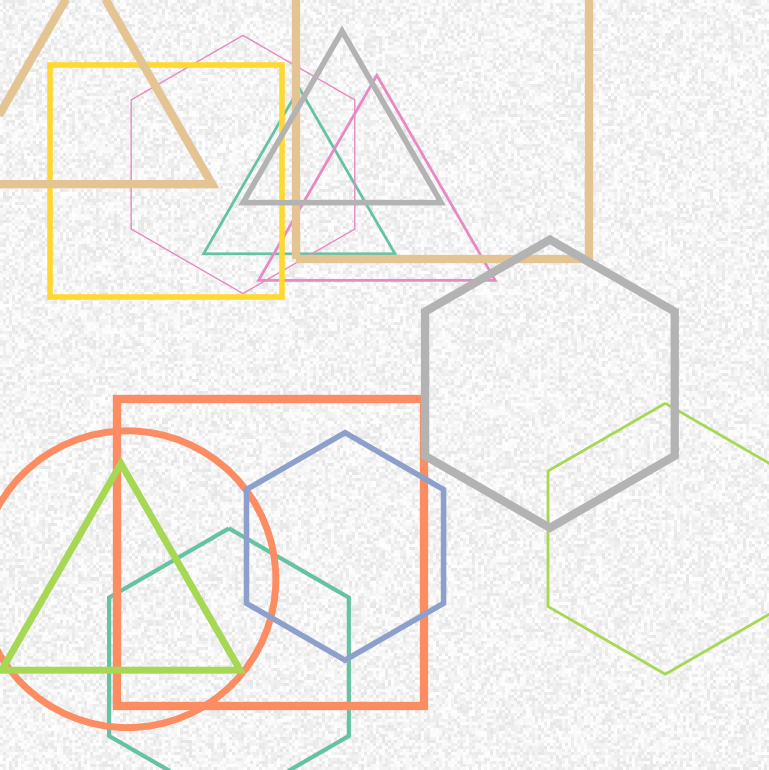[{"shape": "triangle", "thickness": 1, "radius": 0.72, "center": [0.389, 0.742]}, {"shape": "hexagon", "thickness": 1.5, "radius": 0.9, "center": [0.297, 0.134]}, {"shape": "circle", "thickness": 2.5, "radius": 0.96, "center": [0.166, 0.248]}, {"shape": "square", "thickness": 3, "radius": 1.0, "center": [0.351, 0.283]}, {"shape": "hexagon", "thickness": 2, "radius": 0.74, "center": [0.448, 0.29]}, {"shape": "hexagon", "thickness": 0.5, "radius": 0.84, "center": [0.316, 0.786]}, {"shape": "triangle", "thickness": 1, "radius": 0.89, "center": [0.489, 0.725]}, {"shape": "triangle", "thickness": 2.5, "radius": 0.89, "center": [0.157, 0.219]}, {"shape": "hexagon", "thickness": 1, "radius": 0.88, "center": [0.864, 0.3]}, {"shape": "square", "thickness": 2, "radius": 0.75, "center": [0.216, 0.765]}, {"shape": "square", "thickness": 3, "radius": 0.95, "center": [0.575, 0.854]}, {"shape": "triangle", "thickness": 3, "radius": 0.95, "center": [0.111, 0.856]}, {"shape": "hexagon", "thickness": 3, "radius": 0.94, "center": [0.714, 0.502]}, {"shape": "triangle", "thickness": 2, "radius": 0.74, "center": [0.444, 0.811]}]